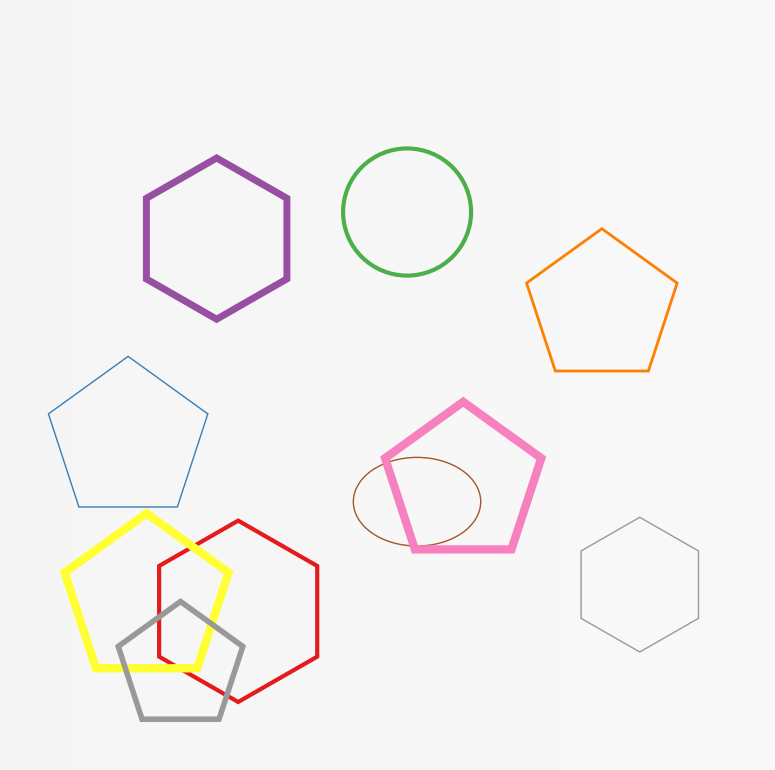[{"shape": "hexagon", "thickness": 1.5, "radius": 0.59, "center": [0.307, 0.206]}, {"shape": "pentagon", "thickness": 0.5, "radius": 0.54, "center": [0.165, 0.429]}, {"shape": "circle", "thickness": 1.5, "radius": 0.41, "center": [0.525, 0.725]}, {"shape": "hexagon", "thickness": 2.5, "radius": 0.52, "center": [0.28, 0.69]}, {"shape": "pentagon", "thickness": 1, "radius": 0.51, "center": [0.777, 0.601]}, {"shape": "pentagon", "thickness": 3, "radius": 0.56, "center": [0.189, 0.222]}, {"shape": "oval", "thickness": 0.5, "radius": 0.41, "center": [0.538, 0.348]}, {"shape": "pentagon", "thickness": 3, "radius": 0.53, "center": [0.598, 0.372]}, {"shape": "hexagon", "thickness": 0.5, "radius": 0.44, "center": [0.826, 0.241]}, {"shape": "pentagon", "thickness": 2, "radius": 0.42, "center": [0.233, 0.134]}]